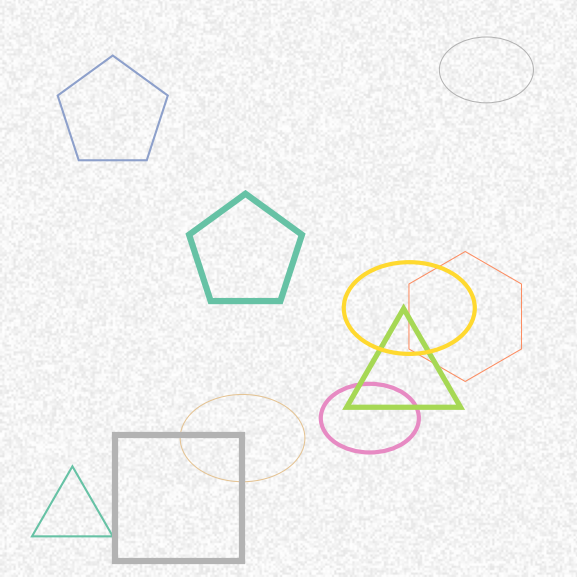[{"shape": "pentagon", "thickness": 3, "radius": 0.51, "center": [0.425, 0.561]}, {"shape": "triangle", "thickness": 1, "radius": 0.4, "center": [0.125, 0.111]}, {"shape": "hexagon", "thickness": 0.5, "radius": 0.56, "center": [0.806, 0.451]}, {"shape": "pentagon", "thickness": 1, "radius": 0.5, "center": [0.195, 0.803]}, {"shape": "oval", "thickness": 2, "radius": 0.42, "center": [0.64, 0.275]}, {"shape": "triangle", "thickness": 2.5, "radius": 0.57, "center": [0.699, 0.351]}, {"shape": "oval", "thickness": 2, "radius": 0.57, "center": [0.709, 0.466]}, {"shape": "oval", "thickness": 0.5, "radius": 0.54, "center": [0.42, 0.241]}, {"shape": "square", "thickness": 3, "radius": 0.55, "center": [0.308, 0.137]}, {"shape": "oval", "thickness": 0.5, "radius": 0.41, "center": [0.842, 0.878]}]